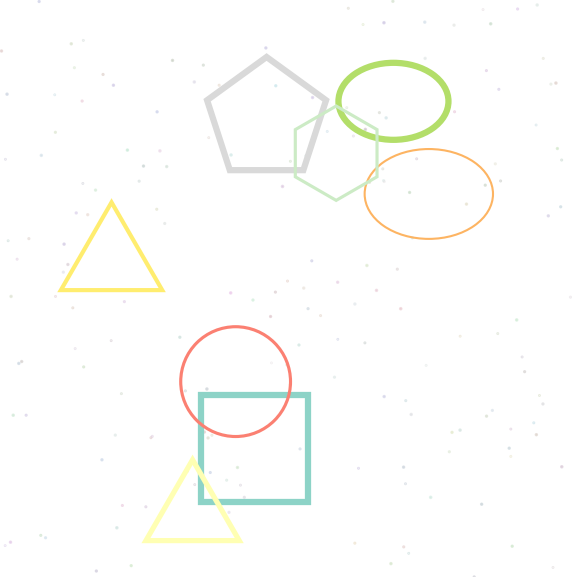[{"shape": "square", "thickness": 3, "radius": 0.46, "center": [0.441, 0.223]}, {"shape": "triangle", "thickness": 2.5, "radius": 0.47, "center": [0.333, 0.11]}, {"shape": "circle", "thickness": 1.5, "radius": 0.48, "center": [0.408, 0.338]}, {"shape": "oval", "thickness": 1, "radius": 0.56, "center": [0.743, 0.663]}, {"shape": "oval", "thickness": 3, "radius": 0.48, "center": [0.681, 0.824]}, {"shape": "pentagon", "thickness": 3, "radius": 0.54, "center": [0.462, 0.792]}, {"shape": "hexagon", "thickness": 1.5, "radius": 0.41, "center": [0.582, 0.734]}, {"shape": "triangle", "thickness": 2, "radius": 0.51, "center": [0.193, 0.547]}]